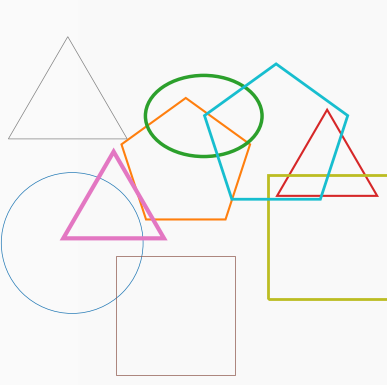[{"shape": "circle", "thickness": 0.5, "radius": 0.91, "center": [0.186, 0.369]}, {"shape": "pentagon", "thickness": 1.5, "radius": 0.87, "center": [0.479, 0.571]}, {"shape": "oval", "thickness": 2.5, "radius": 0.75, "center": [0.526, 0.699]}, {"shape": "triangle", "thickness": 1.5, "radius": 0.75, "center": [0.844, 0.566]}, {"shape": "square", "thickness": 0.5, "radius": 0.77, "center": [0.453, 0.18]}, {"shape": "triangle", "thickness": 3, "radius": 0.75, "center": [0.293, 0.456]}, {"shape": "triangle", "thickness": 0.5, "radius": 0.89, "center": [0.175, 0.728]}, {"shape": "square", "thickness": 2, "radius": 0.81, "center": [0.853, 0.385]}, {"shape": "pentagon", "thickness": 2, "radius": 0.97, "center": [0.713, 0.64]}]